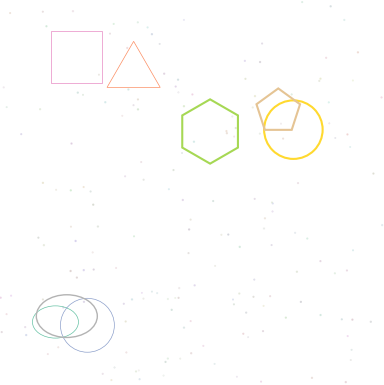[{"shape": "oval", "thickness": 0.5, "radius": 0.3, "center": [0.144, 0.164]}, {"shape": "triangle", "thickness": 0.5, "radius": 0.4, "center": [0.347, 0.813]}, {"shape": "circle", "thickness": 0.5, "radius": 0.35, "center": [0.227, 0.155]}, {"shape": "square", "thickness": 0.5, "radius": 0.34, "center": [0.199, 0.853]}, {"shape": "hexagon", "thickness": 1.5, "radius": 0.42, "center": [0.546, 0.658]}, {"shape": "circle", "thickness": 1.5, "radius": 0.38, "center": [0.762, 0.663]}, {"shape": "pentagon", "thickness": 1.5, "radius": 0.3, "center": [0.723, 0.711]}, {"shape": "oval", "thickness": 1, "radius": 0.4, "center": [0.174, 0.179]}]